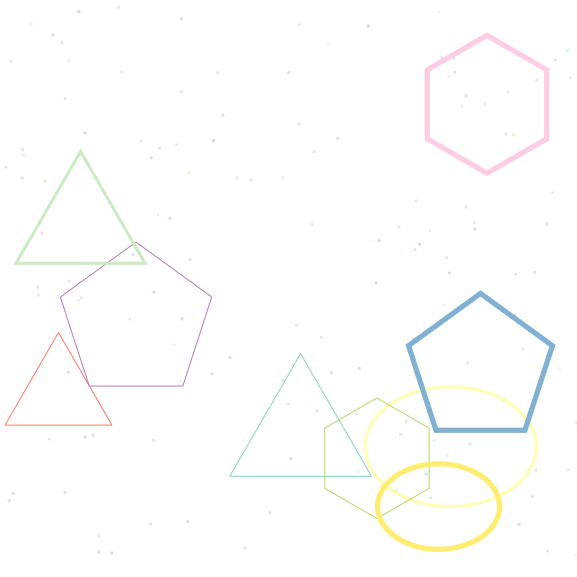[{"shape": "triangle", "thickness": 0.5, "radius": 0.71, "center": [0.521, 0.245]}, {"shape": "oval", "thickness": 1.5, "radius": 0.74, "center": [0.78, 0.226]}, {"shape": "triangle", "thickness": 0.5, "radius": 0.53, "center": [0.101, 0.316]}, {"shape": "pentagon", "thickness": 2.5, "radius": 0.66, "center": [0.832, 0.36]}, {"shape": "hexagon", "thickness": 0.5, "radius": 0.52, "center": [0.653, 0.206]}, {"shape": "hexagon", "thickness": 2.5, "radius": 0.6, "center": [0.843, 0.819]}, {"shape": "pentagon", "thickness": 0.5, "radius": 0.69, "center": [0.236, 0.442]}, {"shape": "triangle", "thickness": 1.5, "radius": 0.65, "center": [0.139, 0.608]}, {"shape": "oval", "thickness": 2.5, "radius": 0.53, "center": [0.759, 0.122]}]